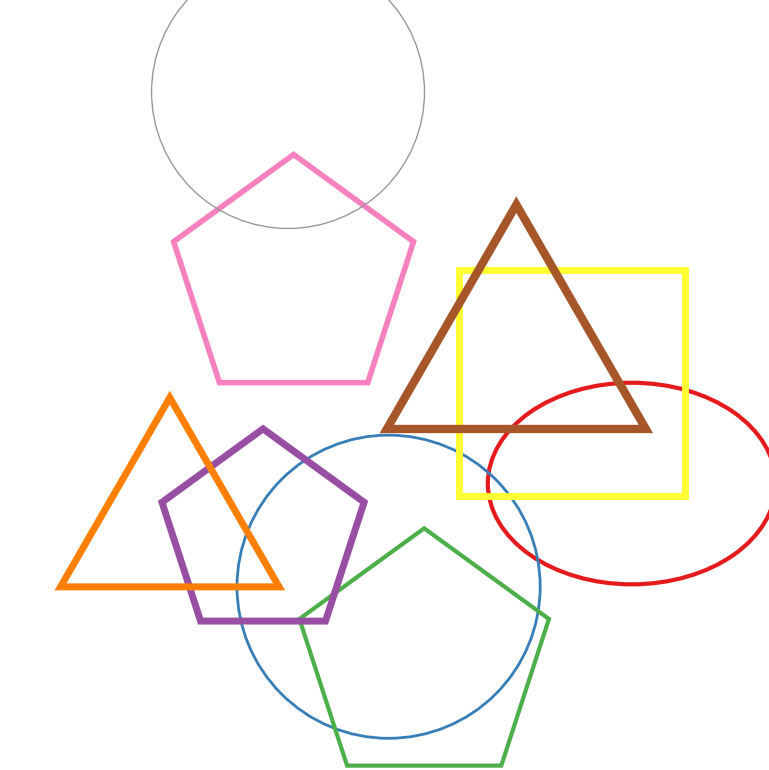[{"shape": "oval", "thickness": 1.5, "radius": 0.94, "center": [0.821, 0.372]}, {"shape": "circle", "thickness": 1, "radius": 0.98, "center": [0.505, 0.238]}, {"shape": "pentagon", "thickness": 1.5, "radius": 0.85, "center": [0.551, 0.144]}, {"shape": "pentagon", "thickness": 2.5, "radius": 0.69, "center": [0.342, 0.305]}, {"shape": "triangle", "thickness": 2.5, "radius": 0.82, "center": [0.221, 0.32]}, {"shape": "square", "thickness": 2.5, "radius": 0.73, "center": [0.743, 0.503]}, {"shape": "triangle", "thickness": 3, "radius": 0.97, "center": [0.671, 0.54]}, {"shape": "pentagon", "thickness": 2, "radius": 0.82, "center": [0.381, 0.636]}, {"shape": "circle", "thickness": 0.5, "radius": 0.89, "center": [0.374, 0.881]}]